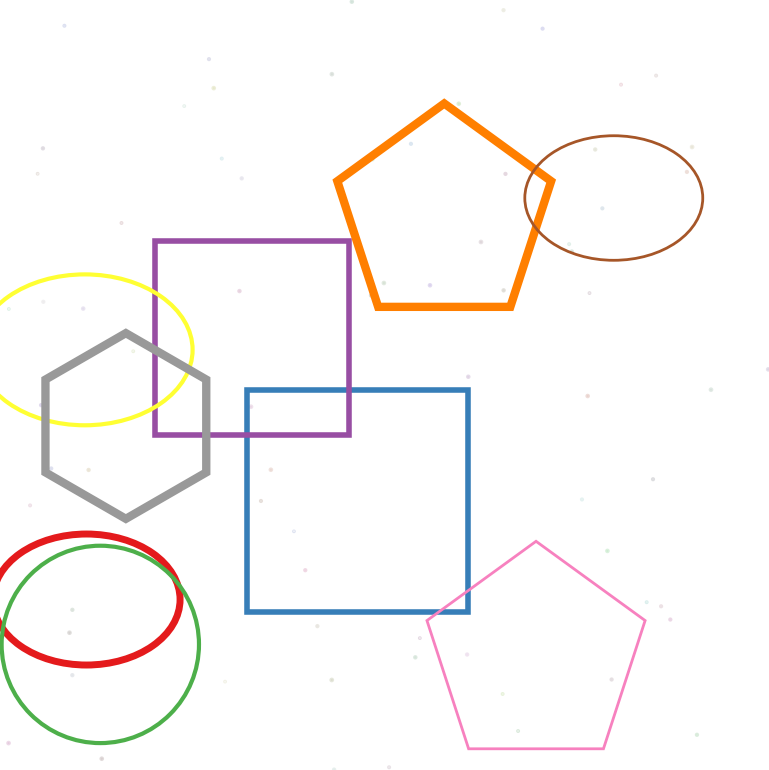[{"shape": "oval", "thickness": 2.5, "radius": 0.61, "center": [0.112, 0.221]}, {"shape": "square", "thickness": 2, "radius": 0.72, "center": [0.464, 0.349]}, {"shape": "circle", "thickness": 1.5, "radius": 0.64, "center": [0.13, 0.163]}, {"shape": "square", "thickness": 2, "radius": 0.63, "center": [0.327, 0.561]}, {"shape": "pentagon", "thickness": 3, "radius": 0.73, "center": [0.577, 0.72]}, {"shape": "oval", "thickness": 1.5, "radius": 0.7, "center": [0.11, 0.546]}, {"shape": "oval", "thickness": 1, "radius": 0.58, "center": [0.797, 0.743]}, {"shape": "pentagon", "thickness": 1, "radius": 0.74, "center": [0.696, 0.148]}, {"shape": "hexagon", "thickness": 3, "radius": 0.6, "center": [0.163, 0.447]}]